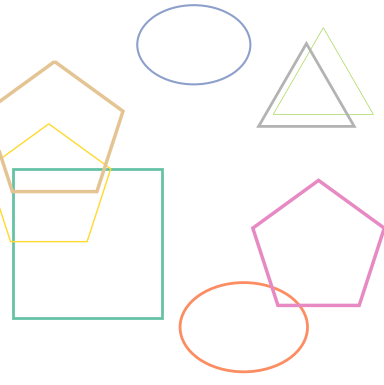[{"shape": "square", "thickness": 2, "radius": 0.96, "center": [0.227, 0.368]}, {"shape": "oval", "thickness": 2, "radius": 0.83, "center": [0.633, 0.15]}, {"shape": "oval", "thickness": 1.5, "radius": 0.73, "center": [0.503, 0.884]}, {"shape": "pentagon", "thickness": 2.5, "radius": 0.9, "center": [0.827, 0.352]}, {"shape": "triangle", "thickness": 0.5, "radius": 0.75, "center": [0.84, 0.778]}, {"shape": "pentagon", "thickness": 1, "radius": 0.85, "center": [0.127, 0.509]}, {"shape": "pentagon", "thickness": 2.5, "radius": 0.93, "center": [0.142, 0.653]}, {"shape": "triangle", "thickness": 2, "radius": 0.72, "center": [0.796, 0.743]}]